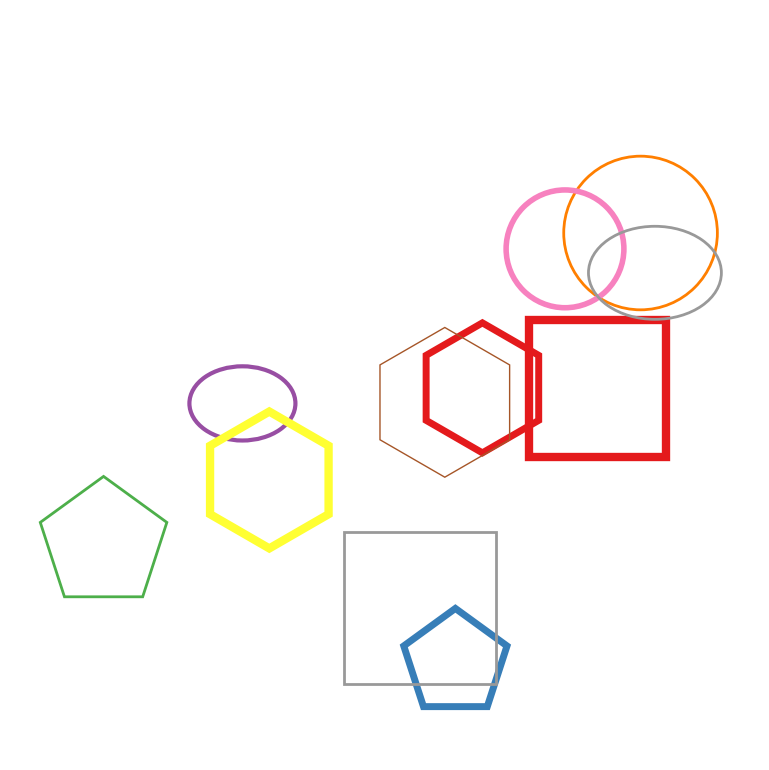[{"shape": "hexagon", "thickness": 2.5, "radius": 0.42, "center": [0.627, 0.496]}, {"shape": "square", "thickness": 3, "radius": 0.44, "center": [0.776, 0.495]}, {"shape": "pentagon", "thickness": 2.5, "radius": 0.35, "center": [0.591, 0.139]}, {"shape": "pentagon", "thickness": 1, "radius": 0.43, "center": [0.135, 0.295]}, {"shape": "oval", "thickness": 1.5, "radius": 0.34, "center": [0.315, 0.476]}, {"shape": "circle", "thickness": 1, "radius": 0.5, "center": [0.832, 0.697]}, {"shape": "hexagon", "thickness": 3, "radius": 0.44, "center": [0.35, 0.377]}, {"shape": "hexagon", "thickness": 0.5, "radius": 0.49, "center": [0.578, 0.477]}, {"shape": "circle", "thickness": 2, "radius": 0.38, "center": [0.734, 0.677]}, {"shape": "oval", "thickness": 1, "radius": 0.43, "center": [0.851, 0.646]}, {"shape": "square", "thickness": 1, "radius": 0.49, "center": [0.546, 0.21]}]